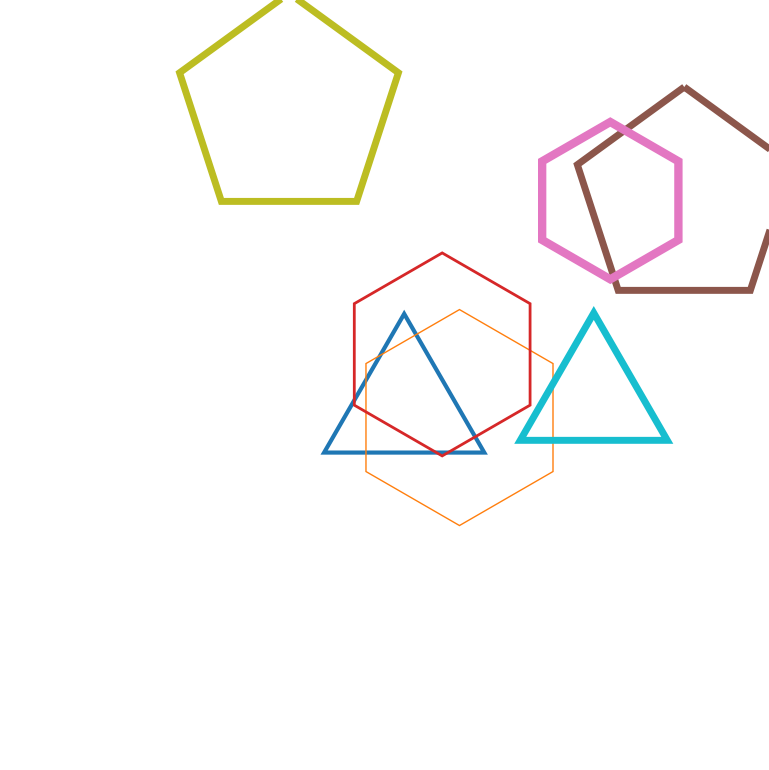[{"shape": "triangle", "thickness": 1.5, "radius": 0.6, "center": [0.525, 0.472]}, {"shape": "hexagon", "thickness": 0.5, "radius": 0.7, "center": [0.597, 0.458]}, {"shape": "hexagon", "thickness": 1, "radius": 0.66, "center": [0.574, 0.54]}, {"shape": "pentagon", "thickness": 2.5, "radius": 0.73, "center": [0.889, 0.741]}, {"shape": "hexagon", "thickness": 3, "radius": 0.51, "center": [0.793, 0.739]}, {"shape": "pentagon", "thickness": 2.5, "radius": 0.75, "center": [0.375, 0.859]}, {"shape": "triangle", "thickness": 2.5, "radius": 0.55, "center": [0.771, 0.483]}]